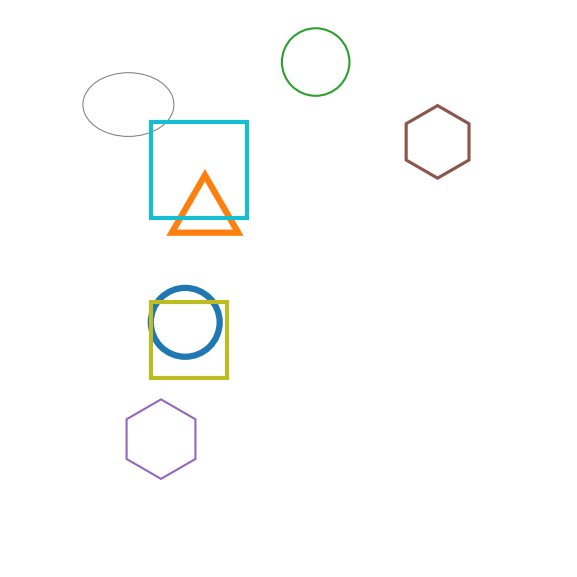[{"shape": "circle", "thickness": 3, "radius": 0.3, "center": [0.321, 0.441]}, {"shape": "triangle", "thickness": 3, "radius": 0.33, "center": [0.355, 0.629]}, {"shape": "circle", "thickness": 1, "radius": 0.29, "center": [0.547, 0.892]}, {"shape": "hexagon", "thickness": 1, "radius": 0.34, "center": [0.279, 0.239]}, {"shape": "hexagon", "thickness": 1.5, "radius": 0.31, "center": [0.758, 0.753]}, {"shape": "oval", "thickness": 0.5, "radius": 0.39, "center": [0.222, 0.818]}, {"shape": "square", "thickness": 2, "radius": 0.33, "center": [0.327, 0.41]}, {"shape": "square", "thickness": 2, "radius": 0.41, "center": [0.344, 0.705]}]